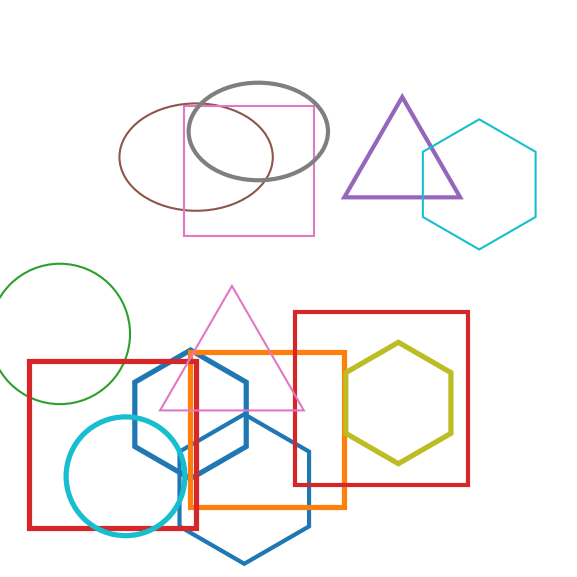[{"shape": "hexagon", "thickness": 2.5, "radius": 0.56, "center": [0.33, 0.282]}, {"shape": "hexagon", "thickness": 2, "radius": 0.65, "center": [0.423, 0.152]}, {"shape": "square", "thickness": 2.5, "radius": 0.67, "center": [0.462, 0.255]}, {"shape": "circle", "thickness": 1, "radius": 0.61, "center": [0.104, 0.421]}, {"shape": "square", "thickness": 2, "radius": 0.75, "center": [0.66, 0.31]}, {"shape": "square", "thickness": 2.5, "radius": 0.72, "center": [0.195, 0.229]}, {"shape": "triangle", "thickness": 2, "radius": 0.58, "center": [0.697, 0.715]}, {"shape": "oval", "thickness": 1, "radius": 0.66, "center": [0.34, 0.727]}, {"shape": "triangle", "thickness": 1, "radius": 0.72, "center": [0.402, 0.36]}, {"shape": "square", "thickness": 1, "radius": 0.56, "center": [0.432, 0.703]}, {"shape": "oval", "thickness": 2, "radius": 0.6, "center": [0.447, 0.771]}, {"shape": "hexagon", "thickness": 2.5, "radius": 0.53, "center": [0.69, 0.301]}, {"shape": "hexagon", "thickness": 1, "radius": 0.56, "center": [0.83, 0.68]}, {"shape": "circle", "thickness": 2.5, "radius": 0.51, "center": [0.217, 0.174]}]